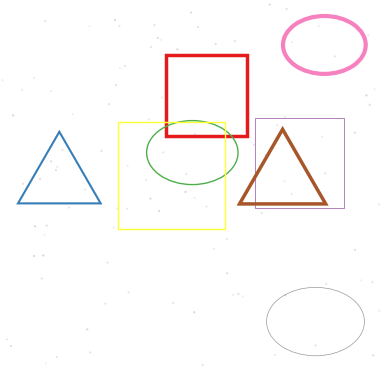[{"shape": "square", "thickness": 2.5, "radius": 0.53, "center": [0.536, 0.753]}, {"shape": "triangle", "thickness": 1.5, "radius": 0.62, "center": [0.154, 0.534]}, {"shape": "oval", "thickness": 1, "radius": 0.59, "center": [0.5, 0.604]}, {"shape": "square", "thickness": 0.5, "radius": 0.58, "center": [0.778, 0.577]}, {"shape": "square", "thickness": 1, "radius": 0.7, "center": [0.446, 0.544]}, {"shape": "triangle", "thickness": 2.5, "radius": 0.65, "center": [0.734, 0.535]}, {"shape": "oval", "thickness": 3, "radius": 0.54, "center": [0.842, 0.883]}, {"shape": "oval", "thickness": 0.5, "radius": 0.64, "center": [0.819, 0.165]}]